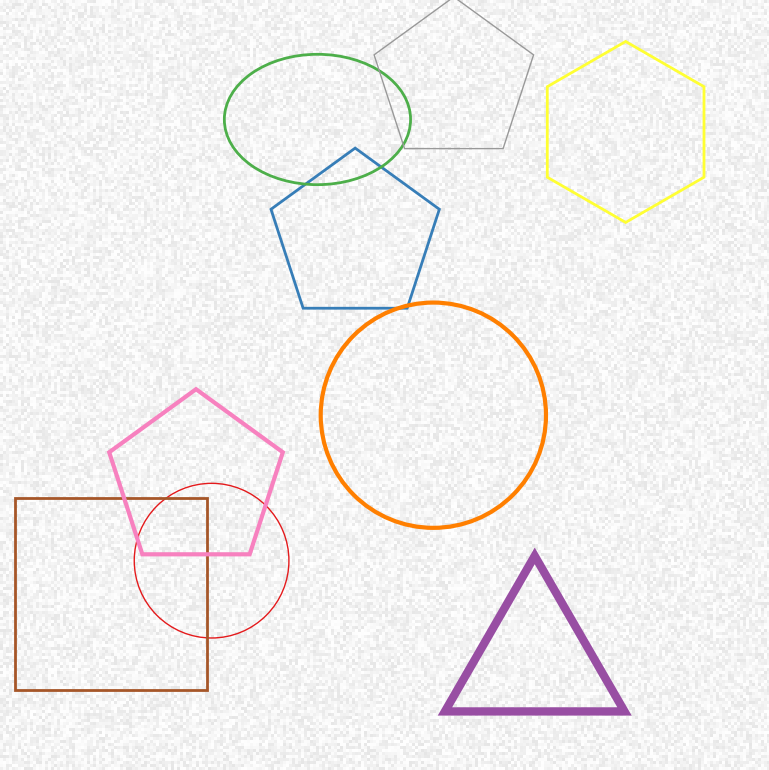[{"shape": "circle", "thickness": 0.5, "radius": 0.5, "center": [0.275, 0.272]}, {"shape": "pentagon", "thickness": 1, "radius": 0.57, "center": [0.461, 0.693]}, {"shape": "oval", "thickness": 1, "radius": 0.6, "center": [0.412, 0.845]}, {"shape": "triangle", "thickness": 3, "radius": 0.67, "center": [0.694, 0.143]}, {"shape": "circle", "thickness": 1.5, "radius": 0.73, "center": [0.563, 0.461]}, {"shape": "hexagon", "thickness": 1, "radius": 0.59, "center": [0.813, 0.829]}, {"shape": "square", "thickness": 1, "radius": 0.62, "center": [0.144, 0.229]}, {"shape": "pentagon", "thickness": 1.5, "radius": 0.59, "center": [0.255, 0.376]}, {"shape": "pentagon", "thickness": 0.5, "radius": 0.54, "center": [0.589, 0.895]}]